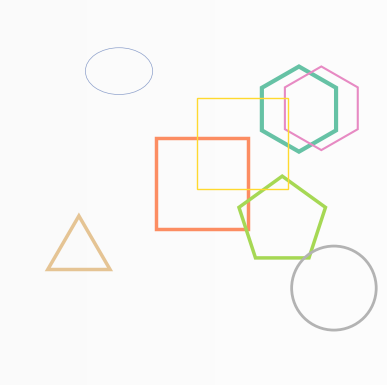[{"shape": "hexagon", "thickness": 3, "radius": 0.55, "center": [0.772, 0.717]}, {"shape": "square", "thickness": 2.5, "radius": 0.59, "center": [0.522, 0.523]}, {"shape": "oval", "thickness": 0.5, "radius": 0.43, "center": [0.307, 0.815]}, {"shape": "hexagon", "thickness": 1.5, "radius": 0.54, "center": [0.829, 0.719]}, {"shape": "pentagon", "thickness": 2.5, "radius": 0.59, "center": [0.728, 0.425]}, {"shape": "square", "thickness": 1, "radius": 0.59, "center": [0.627, 0.627]}, {"shape": "triangle", "thickness": 2.5, "radius": 0.46, "center": [0.204, 0.346]}, {"shape": "circle", "thickness": 2, "radius": 0.55, "center": [0.862, 0.252]}]